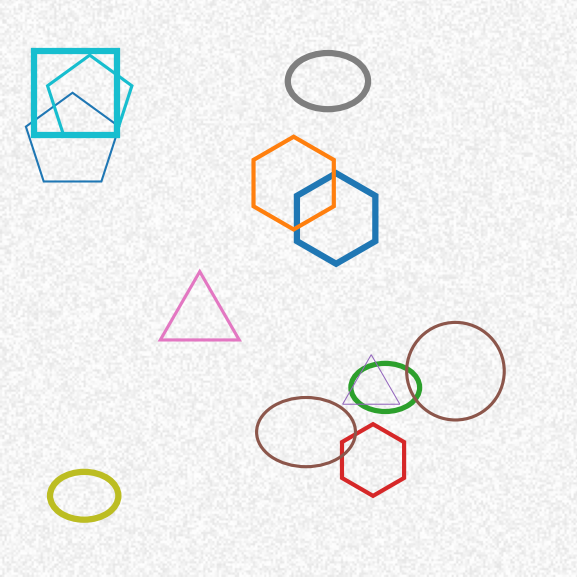[{"shape": "pentagon", "thickness": 1, "radius": 0.42, "center": [0.126, 0.754]}, {"shape": "hexagon", "thickness": 3, "radius": 0.39, "center": [0.582, 0.621]}, {"shape": "hexagon", "thickness": 2, "radius": 0.4, "center": [0.509, 0.682]}, {"shape": "oval", "thickness": 2.5, "radius": 0.3, "center": [0.667, 0.328]}, {"shape": "hexagon", "thickness": 2, "radius": 0.31, "center": [0.646, 0.203]}, {"shape": "triangle", "thickness": 0.5, "radius": 0.29, "center": [0.643, 0.328]}, {"shape": "oval", "thickness": 1.5, "radius": 0.43, "center": [0.53, 0.251]}, {"shape": "circle", "thickness": 1.5, "radius": 0.42, "center": [0.789, 0.356]}, {"shape": "triangle", "thickness": 1.5, "radius": 0.39, "center": [0.346, 0.45]}, {"shape": "oval", "thickness": 3, "radius": 0.35, "center": [0.568, 0.859]}, {"shape": "oval", "thickness": 3, "radius": 0.3, "center": [0.146, 0.141]}, {"shape": "pentagon", "thickness": 1.5, "radius": 0.38, "center": [0.155, 0.827]}, {"shape": "square", "thickness": 3, "radius": 0.36, "center": [0.131, 0.838]}]